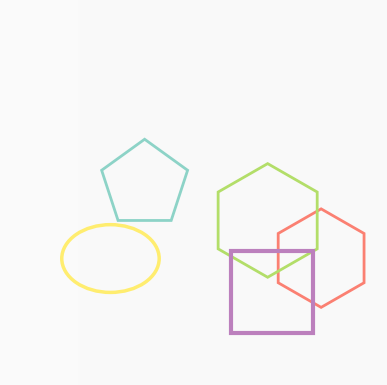[{"shape": "pentagon", "thickness": 2, "radius": 0.58, "center": [0.373, 0.522]}, {"shape": "hexagon", "thickness": 2, "radius": 0.64, "center": [0.829, 0.33]}, {"shape": "hexagon", "thickness": 2, "radius": 0.74, "center": [0.691, 0.427]}, {"shape": "square", "thickness": 3, "radius": 0.53, "center": [0.702, 0.242]}, {"shape": "oval", "thickness": 2.5, "radius": 0.63, "center": [0.285, 0.328]}]